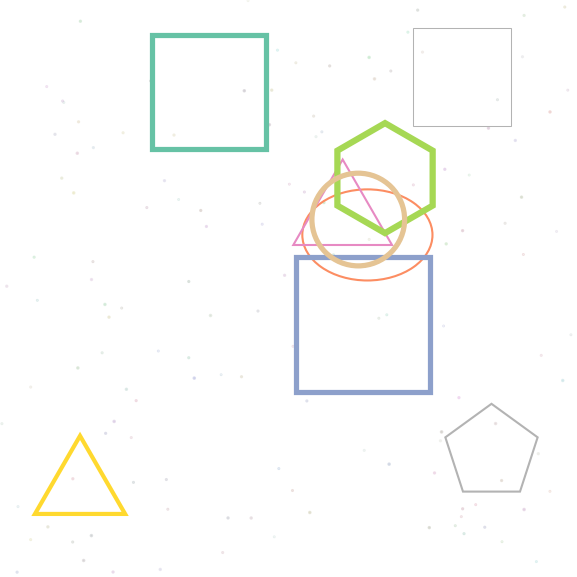[{"shape": "square", "thickness": 2.5, "radius": 0.5, "center": [0.362, 0.84]}, {"shape": "oval", "thickness": 1, "radius": 0.56, "center": [0.636, 0.592]}, {"shape": "square", "thickness": 2.5, "radius": 0.58, "center": [0.629, 0.437]}, {"shape": "triangle", "thickness": 1, "radius": 0.49, "center": [0.593, 0.624]}, {"shape": "hexagon", "thickness": 3, "radius": 0.48, "center": [0.667, 0.691]}, {"shape": "triangle", "thickness": 2, "radius": 0.45, "center": [0.139, 0.154]}, {"shape": "circle", "thickness": 2.5, "radius": 0.4, "center": [0.62, 0.619]}, {"shape": "square", "thickness": 0.5, "radius": 0.43, "center": [0.801, 0.866]}, {"shape": "pentagon", "thickness": 1, "radius": 0.42, "center": [0.851, 0.216]}]